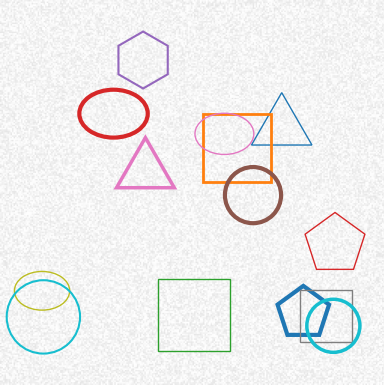[{"shape": "triangle", "thickness": 1, "radius": 0.45, "center": [0.732, 0.669]}, {"shape": "pentagon", "thickness": 3, "radius": 0.35, "center": [0.788, 0.187]}, {"shape": "square", "thickness": 2, "radius": 0.44, "center": [0.615, 0.616]}, {"shape": "square", "thickness": 1, "radius": 0.47, "center": [0.504, 0.183]}, {"shape": "oval", "thickness": 3, "radius": 0.44, "center": [0.295, 0.705]}, {"shape": "pentagon", "thickness": 1, "radius": 0.41, "center": [0.87, 0.366]}, {"shape": "hexagon", "thickness": 1.5, "radius": 0.37, "center": [0.372, 0.844]}, {"shape": "circle", "thickness": 3, "radius": 0.36, "center": [0.657, 0.493]}, {"shape": "oval", "thickness": 1, "radius": 0.38, "center": [0.583, 0.652]}, {"shape": "triangle", "thickness": 2.5, "radius": 0.43, "center": [0.378, 0.556]}, {"shape": "square", "thickness": 1, "radius": 0.34, "center": [0.846, 0.178]}, {"shape": "oval", "thickness": 1, "radius": 0.36, "center": [0.109, 0.245]}, {"shape": "circle", "thickness": 2.5, "radius": 0.34, "center": [0.866, 0.154]}, {"shape": "circle", "thickness": 1.5, "radius": 0.48, "center": [0.113, 0.177]}]